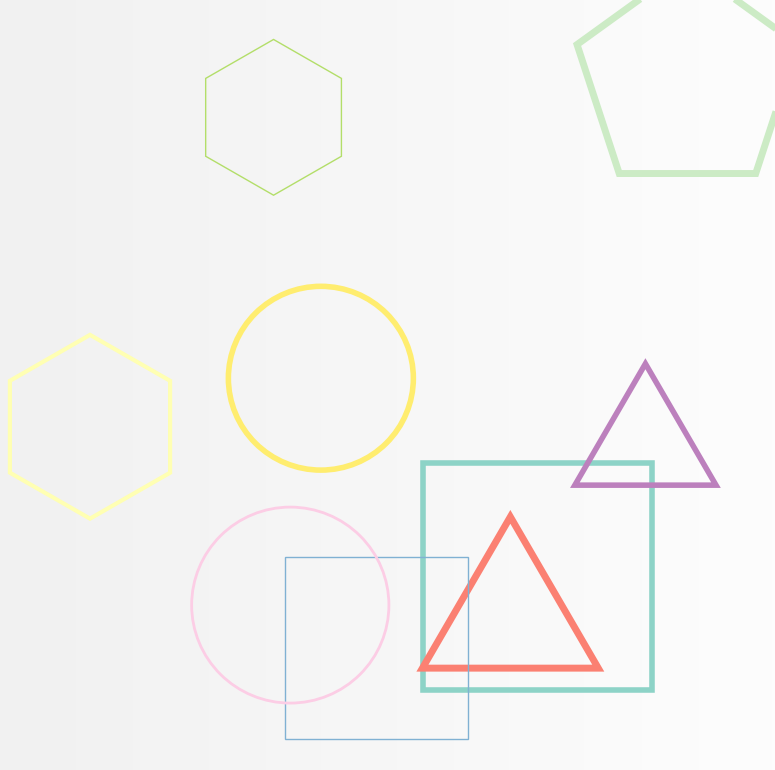[{"shape": "square", "thickness": 2, "radius": 0.74, "center": [0.694, 0.251]}, {"shape": "hexagon", "thickness": 1.5, "radius": 0.6, "center": [0.116, 0.446]}, {"shape": "triangle", "thickness": 2.5, "radius": 0.65, "center": [0.659, 0.198]}, {"shape": "square", "thickness": 0.5, "radius": 0.59, "center": [0.486, 0.159]}, {"shape": "hexagon", "thickness": 0.5, "radius": 0.51, "center": [0.353, 0.848]}, {"shape": "circle", "thickness": 1, "radius": 0.64, "center": [0.375, 0.214]}, {"shape": "triangle", "thickness": 2, "radius": 0.53, "center": [0.833, 0.422]}, {"shape": "pentagon", "thickness": 2.5, "radius": 0.75, "center": [0.887, 0.896]}, {"shape": "circle", "thickness": 2, "radius": 0.6, "center": [0.414, 0.509]}]